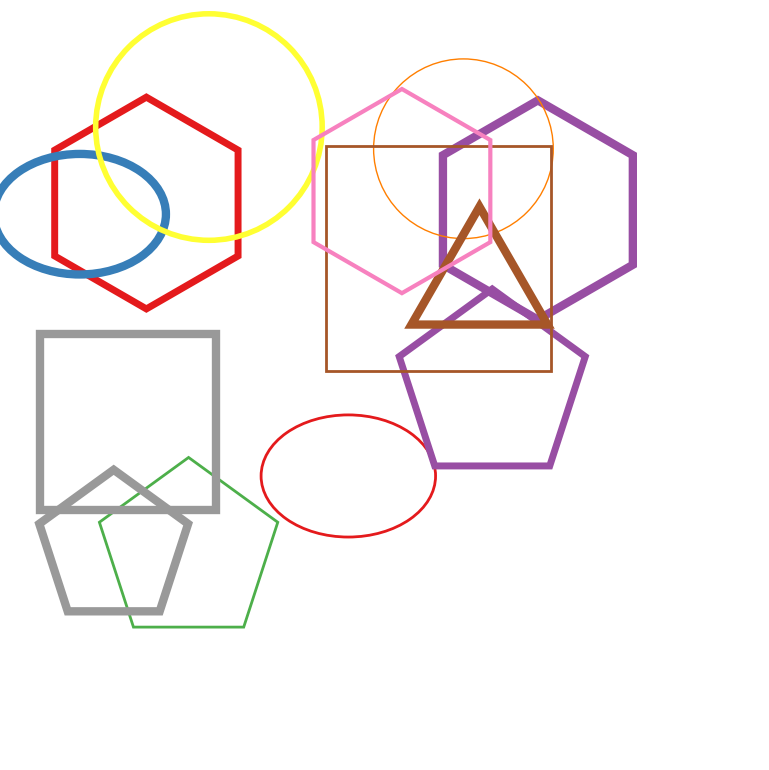[{"shape": "oval", "thickness": 1, "radius": 0.57, "center": [0.452, 0.382]}, {"shape": "hexagon", "thickness": 2.5, "radius": 0.69, "center": [0.19, 0.736]}, {"shape": "oval", "thickness": 3, "radius": 0.56, "center": [0.104, 0.722]}, {"shape": "pentagon", "thickness": 1, "radius": 0.61, "center": [0.245, 0.284]}, {"shape": "pentagon", "thickness": 2.5, "radius": 0.64, "center": [0.639, 0.498]}, {"shape": "hexagon", "thickness": 3, "radius": 0.71, "center": [0.699, 0.727]}, {"shape": "circle", "thickness": 0.5, "radius": 0.58, "center": [0.602, 0.807]}, {"shape": "circle", "thickness": 2, "radius": 0.74, "center": [0.271, 0.835]}, {"shape": "triangle", "thickness": 3, "radius": 0.51, "center": [0.623, 0.63]}, {"shape": "square", "thickness": 1, "radius": 0.73, "center": [0.569, 0.664]}, {"shape": "hexagon", "thickness": 1.5, "radius": 0.66, "center": [0.522, 0.752]}, {"shape": "pentagon", "thickness": 3, "radius": 0.51, "center": [0.148, 0.288]}, {"shape": "square", "thickness": 3, "radius": 0.57, "center": [0.166, 0.452]}]